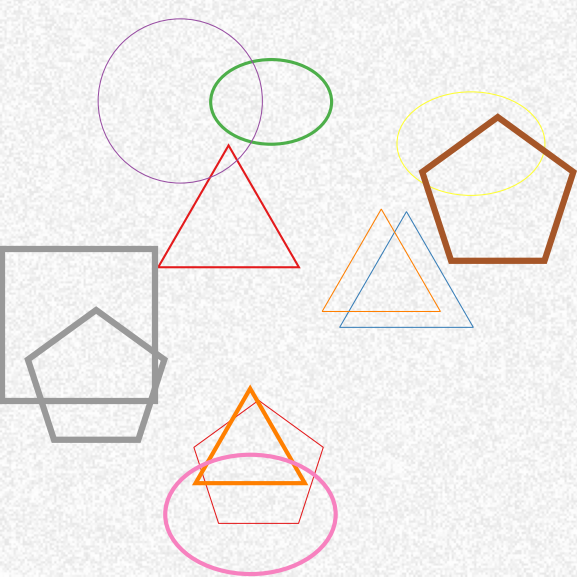[{"shape": "triangle", "thickness": 1, "radius": 0.7, "center": [0.396, 0.607]}, {"shape": "pentagon", "thickness": 0.5, "radius": 0.59, "center": [0.448, 0.188]}, {"shape": "triangle", "thickness": 0.5, "radius": 0.67, "center": [0.704, 0.499]}, {"shape": "oval", "thickness": 1.5, "radius": 0.52, "center": [0.469, 0.823]}, {"shape": "circle", "thickness": 0.5, "radius": 0.71, "center": [0.312, 0.824]}, {"shape": "triangle", "thickness": 0.5, "radius": 0.59, "center": [0.66, 0.519]}, {"shape": "triangle", "thickness": 2, "radius": 0.55, "center": [0.433, 0.217]}, {"shape": "oval", "thickness": 0.5, "radius": 0.64, "center": [0.815, 0.75]}, {"shape": "pentagon", "thickness": 3, "radius": 0.69, "center": [0.862, 0.659]}, {"shape": "oval", "thickness": 2, "radius": 0.74, "center": [0.434, 0.108]}, {"shape": "pentagon", "thickness": 3, "radius": 0.62, "center": [0.166, 0.338]}, {"shape": "square", "thickness": 3, "radius": 0.66, "center": [0.137, 0.436]}]